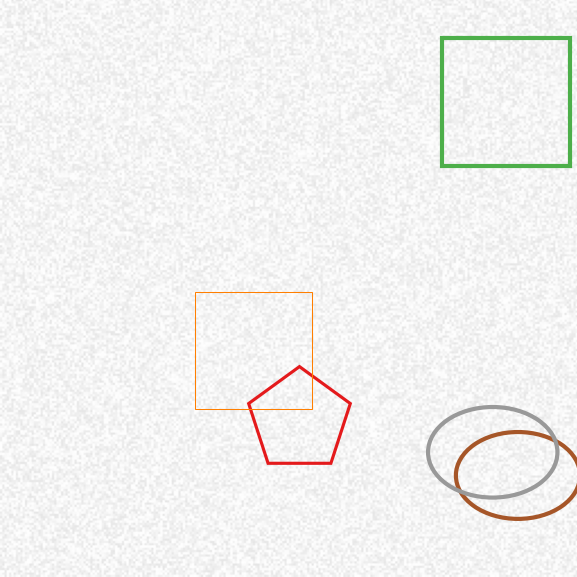[{"shape": "pentagon", "thickness": 1.5, "radius": 0.46, "center": [0.519, 0.272]}, {"shape": "square", "thickness": 2, "radius": 0.55, "center": [0.877, 0.823]}, {"shape": "square", "thickness": 0.5, "radius": 0.51, "center": [0.44, 0.392]}, {"shape": "oval", "thickness": 2, "radius": 0.54, "center": [0.897, 0.176]}, {"shape": "oval", "thickness": 2, "radius": 0.56, "center": [0.853, 0.216]}]